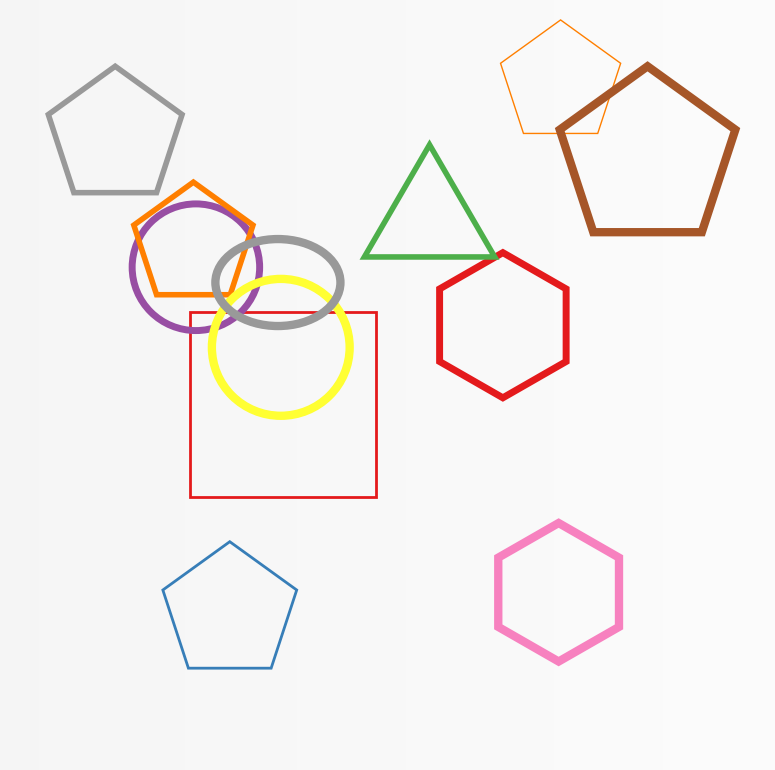[{"shape": "square", "thickness": 1, "radius": 0.6, "center": [0.366, 0.475]}, {"shape": "hexagon", "thickness": 2.5, "radius": 0.47, "center": [0.649, 0.578]}, {"shape": "pentagon", "thickness": 1, "radius": 0.45, "center": [0.296, 0.206]}, {"shape": "triangle", "thickness": 2, "radius": 0.49, "center": [0.554, 0.715]}, {"shape": "circle", "thickness": 2.5, "radius": 0.41, "center": [0.253, 0.653]}, {"shape": "pentagon", "thickness": 0.5, "radius": 0.41, "center": [0.723, 0.893]}, {"shape": "pentagon", "thickness": 2, "radius": 0.4, "center": [0.25, 0.683]}, {"shape": "circle", "thickness": 3, "radius": 0.44, "center": [0.362, 0.549]}, {"shape": "pentagon", "thickness": 3, "radius": 0.6, "center": [0.836, 0.795]}, {"shape": "hexagon", "thickness": 3, "radius": 0.45, "center": [0.721, 0.231]}, {"shape": "pentagon", "thickness": 2, "radius": 0.45, "center": [0.149, 0.823]}, {"shape": "oval", "thickness": 3, "radius": 0.4, "center": [0.359, 0.633]}]